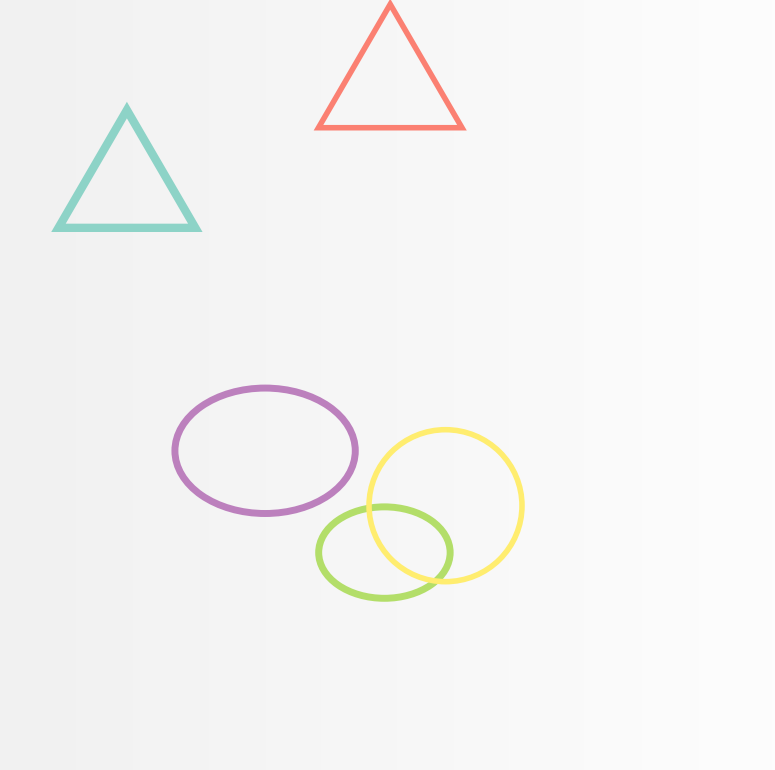[{"shape": "triangle", "thickness": 3, "radius": 0.51, "center": [0.164, 0.755]}, {"shape": "triangle", "thickness": 2, "radius": 0.53, "center": [0.504, 0.888]}, {"shape": "oval", "thickness": 2.5, "radius": 0.42, "center": [0.496, 0.282]}, {"shape": "oval", "thickness": 2.5, "radius": 0.58, "center": [0.342, 0.415]}, {"shape": "circle", "thickness": 2, "radius": 0.49, "center": [0.575, 0.343]}]